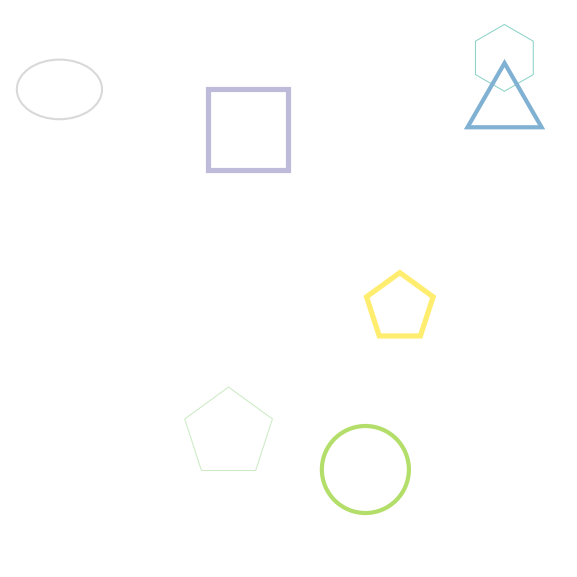[{"shape": "hexagon", "thickness": 0.5, "radius": 0.29, "center": [0.873, 0.899]}, {"shape": "square", "thickness": 2.5, "radius": 0.35, "center": [0.429, 0.775]}, {"shape": "triangle", "thickness": 2, "radius": 0.37, "center": [0.874, 0.816]}, {"shape": "circle", "thickness": 2, "radius": 0.38, "center": [0.633, 0.186]}, {"shape": "oval", "thickness": 1, "radius": 0.37, "center": [0.103, 0.844]}, {"shape": "pentagon", "thickness": 0.5, "radius": 0.4, "center": [0.396, 0.249]}, {"shape": "pentagon", "thickness": 2.5, "radius": 0.3, "center": [0.692, 0.466]}]